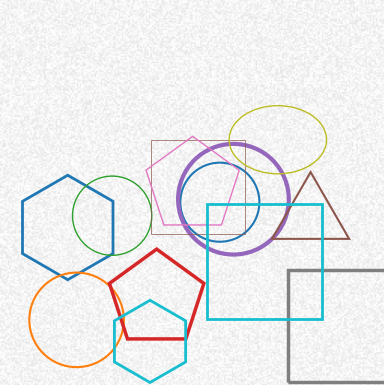[{"shape": "circle", "thickness": 1.5, "radius": 0.51, "center": [0.571, 0.475]}, {"shape": "hexagon", "thickness": 2, "radius": 0.68, "center": [0.176, 0.409]}, {"shape": "circle", "thickness": 1.5, "radius": 0.61, "center": [0.199, 0.169]}, {"shape": "circle", "thickness": 1, "radius": 0.51, "center": [0.291, 0.44]}, {"shape": "pentagon", "thickness": 2.5, "radius": 0.64, "center": [0.407, 0.224]}, {"shape": "circle", "thickness": 3, "radius": 0.72, "center": [0.606, 0.483]}, {"shape": "square", "thickness": 0.5, "radius": 0.61, "center": [0.514, 0.515]}, {"shape": "triangle", "thickness": 1.5, "radius": 0.58, "center": [0.807, 0.437]}, {"shape": "pentagon", "thickness": 1, "radius": 0.64, "center": [0.5, 0.519]}, {"shape": "square", "thickness": 2.5, "radius": 0.73, "center": [0.894, 0.153]}, {"shape": "oval", "thickness": 1, "radius": 0.63, "center": [0.722, 0.637]}, {"shape": "hexagon", "thickness": 2, "radius": 0.53, "center": [0.39, 0.113]}, {"shape": "square", "thickness": 2, "radius": 0.75, "center": [0.687, 0.321]}]